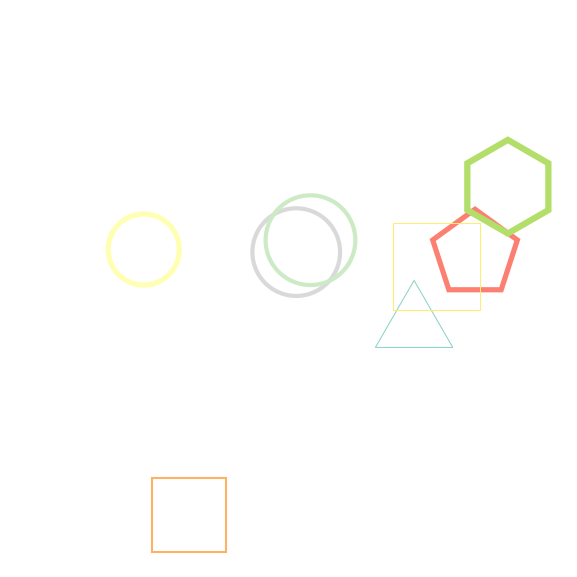[{"shape": "triangle", "thickness": 0.5, "radius": 0.39, "center": [0.717, 0.436]}, {"shape": "circle", "thickness": 2.5, "radius": 0.31, "center": [0.249, 0.567]}, {"shape": "pentagon", "thickness": 2.5, "radius": 0.39, "center": [0.823, 0.56]}, {"shape": "square", "thickness": 1, "radius": 0.32, "center": [0.328, 0.107]}, {"shape": "hexagon", "thickness": 3, "radius": 0.41, "center": [0.879, 0.676]}, {"shape": "circle", "thickness": 2, "radius": 0.38, "center": [0.513, 0.563]}, {"shape": "circle", "thickness": 2, "radius": 0.39, "center": [0.538, 0.583]}, {"shape": "square", "thickness": 0.5, "radius": 0.37, "center": [0.756, 0.538]}]